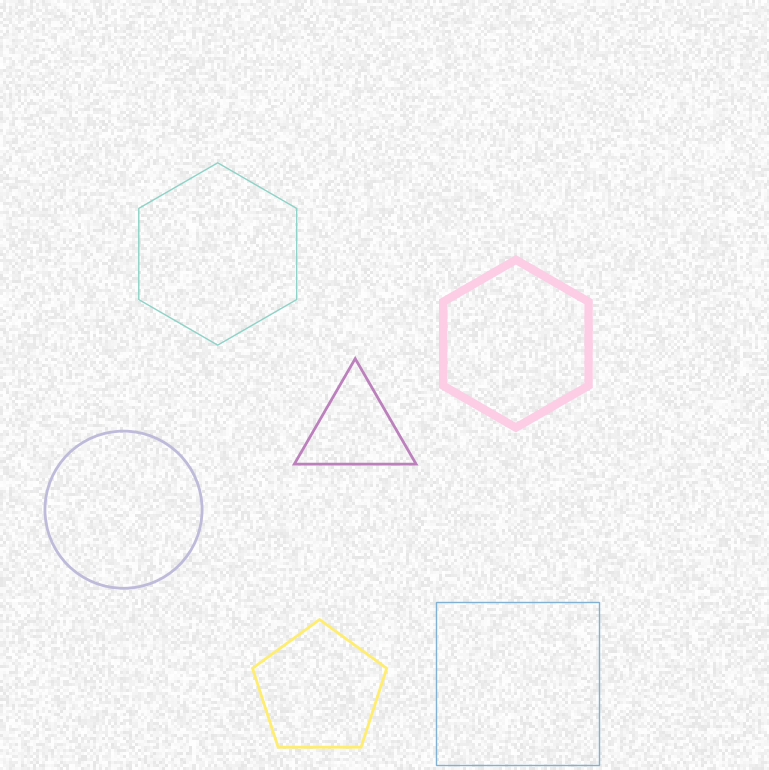[{"shape": "hexagon", "thickness": 0.5, "radius": 0.59, "center": [0.283, 0.67]}, {"shape": "circle", "thickness": 1, "radius": 0.51, "center": [0.16, 0.338]}, {"shape": "square", "thickness": 0.5, "radius": 0.53, "center": [0.672, 0.112]}, {"shape": "hexagon", "thickness": 3, "radius": 0.54, "center": [0.67, 0.554]}, {"shape": "triangle", "thickness": 1, "radius": 0.46, "center": [0.461, 0.443]}, {"shape": "pentagon", "thickness": 1, "radius": 0.46, "center": [0.415, 0.104]}]